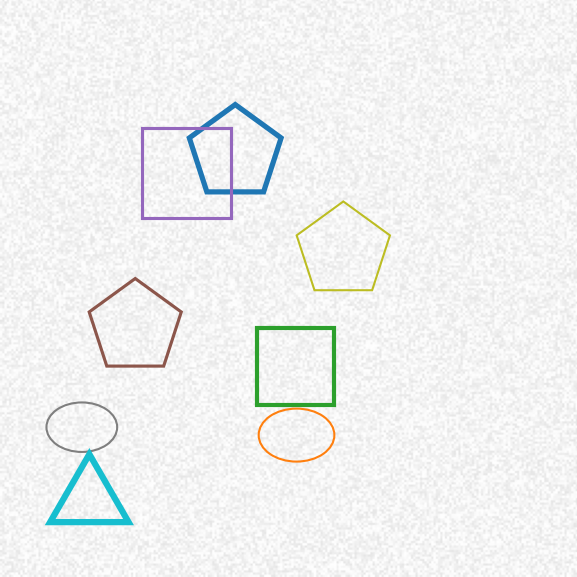[{"shape": "pentagon", "thickness": 2.5, "radius": 0.42, "center": [0.407, 0.734]}, {"shape": "oval", "thickness": 1, "radius": 0.33, "center": [0.513, 0.246]}, {"shape": "square", "thickness": 2, "radius": 0.33, "center": [0.512, 0.364]}, {"shape": "square", "thickness": 1.5, "radius": 0.39, "center": [0.323, 0.699]}, {"shape": "pentagon", "thickness": 1.5, "radius": 0.42, "center": [0.234, 0.433]}, {"shape": "oval", "thickness": 1, "radius": 0.31, "center": [0.142, 0.259]}, {"shape": "pentagon", "thickness": 1, "radius": 0.42, "center": [0.594, 0.565]}, {"shape": "triangle", "thickness": 3, "radius": 0.39, "center": [0.155, 0.134]}]